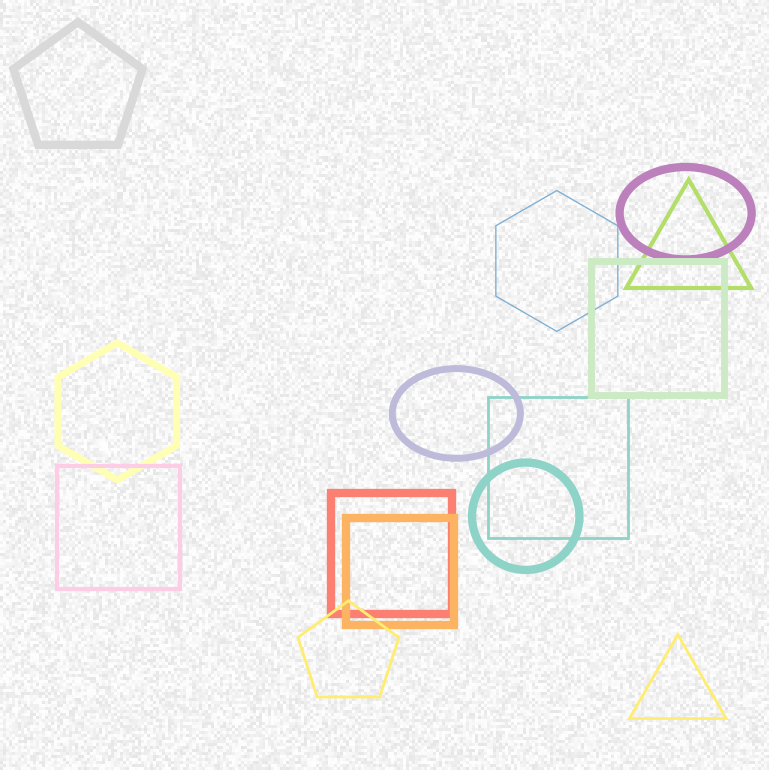[{"shape": "circle", "thickness": 3, "radius": 0.35, "center": [0.683, 0.33]}, {"shape": "square", "thickness": 1, "radius": 0.46, "center": [0.725, 0.393]}, {"shape": "hexagon", "thickness": 2.5, "radius": 0.44, "center": [0.152, 0.466]}, {"shape": "oval", "thickness": 2.5, "radius": 0.42, "center": [0.593, 0.463]}, {"shape": "square", "thickness": 3, "radius": 0.39, "center": [0.509, 0.281]}, {"shape": "hexagon", "thickness": 0.5, "radius": 0.46, "center": [0.723, 0.661]}, {"shape": "square", "thickness": 3, "radius": 0.35, "center": [0.519, 0.257]}, {"shape": "triangle", "thickness": 1.5, "radius": 0.47, "center": [0.894, 0.673]}, {"shape": "square", "thickness": 1.5, "radius": 0.4, "center": [0.154, 0.315]}, {"shape": "pentagon", "thickness": 3, "radius": 0.44, "center": [0.101, 0.883]}, {"shape": "oval", "thickness": 3, "radius": 0.43, "center": [0.89, 0.723]}, {"shape": "square", "thickness": 2.5, "radius": 0.43, "center": [0.854, 0.574]}, {"shape": "pentagon", "thickness": 1, "radius": 0.35, "center": [0.453, 0.151]}, {"shape": "triangle", "thickness": 1, "radius": 0.36, "center": [0.88, 0.103]}]